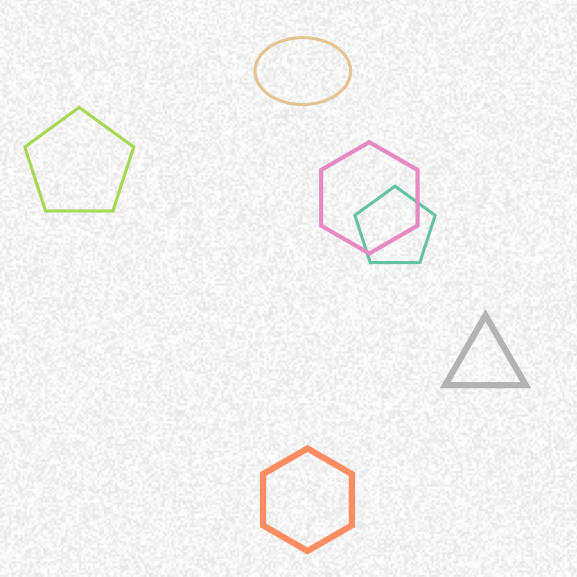[{"shape": "pentagon", "thickness": 1.5, "radius": 0.37, "center": [0.684, 0.604]}, {"shape": "hexagon", "thickness": 3, "radius": 0.44, "center": [0.532, 0.134]}, {"shape": "hexagon", "thickness": 2, "radius": 0.48, "center": [0.64, 0.657]}, {"shape": "pentagon", "thickness": 1.5, "radius": 0.5, "center": [0.137, 0.714]}, {"shape": "oval", "thickness": 1.5, "radius": 0.41, "center": [0.524, 0.876]}, {"shape": "triangle", "thickness": 3, "radius": 0.4, "center": [0.841, 0.373]}]